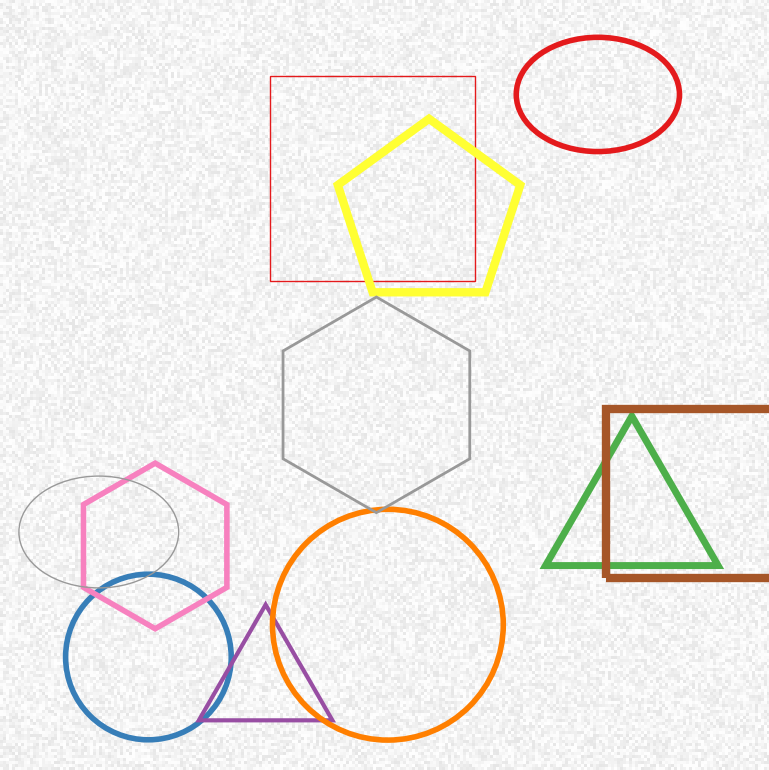[{"shape": "oval", "thickness": 2, "radius": 0.53, "center": [0.776, 0.877]}, {"shape": "square", "thickness": 0.5, "radius": 0.67, "center": [0.484, 0.768]}, {"shape": "circle", "thickness": 2, "radius": 0.54, "center": [0.193, 0.147]}, {"shape": "triangle", "thickness": 2.5, "radius": 0.65, "center": [0.821, 0.33]}, {"shape": "triangle", "thickness": 1.5, "radius": 0.5, "center": [0.345, 0.115]}, {"shape": "circle", "thickness": 2, "radius": 0.75, "center": [0.504, 0.189]}, {"shape": "pentagon", "thickness": 3, "radius": 0.62, "center": [0.557, 0.721]}, {"shape": "square", "thickness": 3, "radius": 0.55, "center": [0.897, 0.359]}, {"shape": "hexagon", "thickness": 2, "radius": 0.54, "center": [0.202, 0.291]}, {"shape": "hexagon", "thickness": 1, "radius": 0.7, "center": [0.489, 0.474]}, {"shape": "oval", "thickness": 0.5, "radius": 0.52, "center": [0.128, 0.309]}]